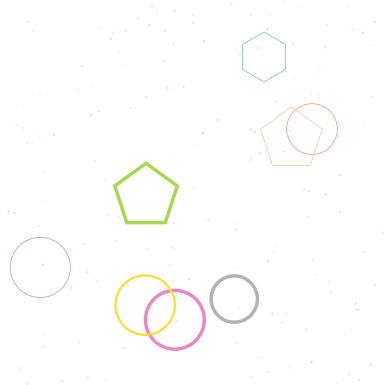[{"shape": "hexagon", "thickness": 0.5, "radius": 0.32, "center": [0.686, 0.852]}, {"shape": "circle", "thickness": 0.5, "radius": 0.33, "center": [0.81, 0.665]}, {"shape": "circle", "thickness": 0.5, "radius": 0.39, "center": [0.105, 0.305]}, {"shape": "circle", "thickness": 2.5, "radius": 0.38, "center": [0.454, 0.169]}, {"shape": "pentagon", "thickness": 2.5, "radius": 0.43, "center": [0.379, 0.491]}, {"shape": "circle", "thickness": 1.5, "radius": 0.39, "center": [0.377, 0.207]}, {"shape": "pentagon", "thickness": 0.5, "radius": 0.42, "center": [0.757, 0.639]}, {"shape": "circle", "thickness": 2.5, "radius": 0.3, "center": [0.608, 0.223]}]